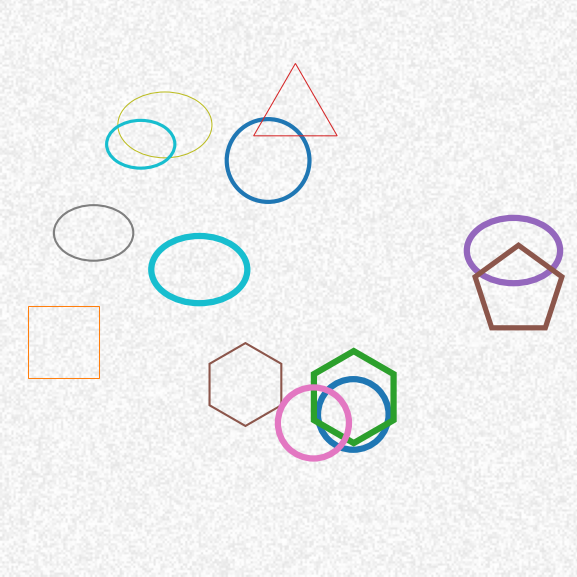[{"shape": "circle", "thickness": 3, "radius": 0.31, "center": [0.612, 0.281]}, {"shape": "circle", "thickness": 2, "radius": 0.36, "center": [0.464, 0.721]}, {"shape": "square", "thickness": 0.5, "radius": 0.31, "center": [0.11, 0.407]}, {"shape": "hexagon", "thickness": 3, "radius": 0.4, "center": [0.613, 0.312]}, {"shape": "triangle", "thickness": 0.5, "radius": 0.42, "center": [0.512, 0.806]}, {"shape": "oval", "thickness": 3, "radius": 0.4, "center": [0.889, 0.565]}, {"shape": "pentagon", "thickness": 2.5, "radius": 0.4, "center": [0.898, 0.495]}, {"shape": "hexagon", "thickness": 1, "radius": 0.36, "center": [0.425, 0.333]}, {"shape": "circle", "thickness": 3, "radius": 0.31, "center": [0.543, 0.267]}, {"shape": "oval", "thickness": 1, "radius": 0.34, "center": [0.162, 0.596]}, {"shape": "oval", "thickness": 0.5, "radius": 0.41, "center": [0.286, 0.783]}, {"shape": "oval", "thickness": 3, "radius": 0.42, "center": [0.345, 0.532]}, {"shape": "oval", "thickness": 1.5, "radius": 0.3, "center": [0.244, 0.749]}]